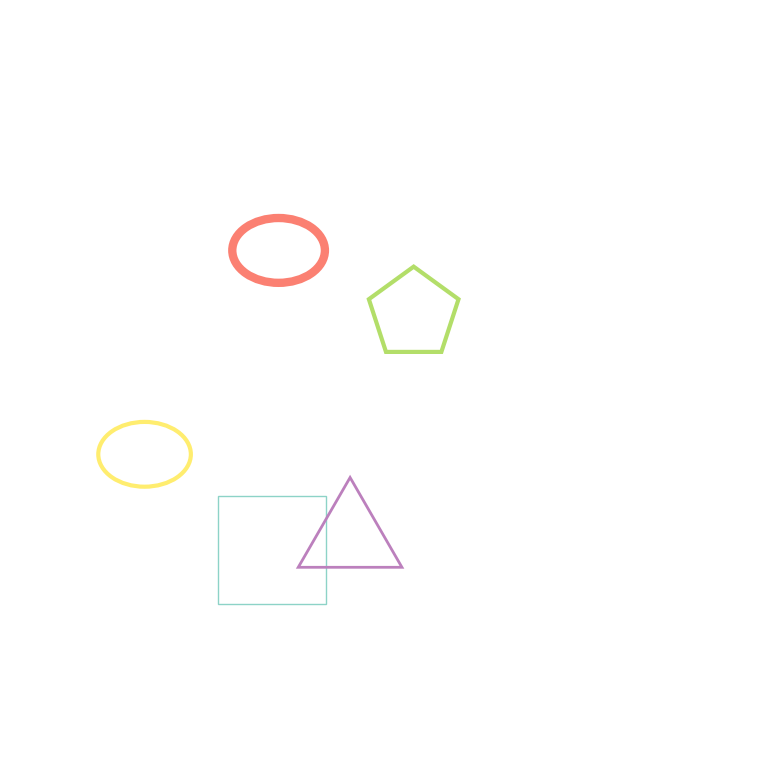[{"shape": "square", "thickness": 0.5, "radius": 0.35, "center": [0.353, 0.286]}, {"shape": "oval", "thickness": 3, "radius": 0.3, "center": [0.362, 0.675]}, {"shape": "pentagon", "thickness": 1.5, "radius": 0.31, "center": [0.537, 0.592]}, {"shape": "triangle", "thickness": 1, "radius": 0.39, "center": [0.455, 0.302]}, {"shape": "oval", "thickness": 1.5, "radius": 0.3, "center": [0.188, 0.41]}]